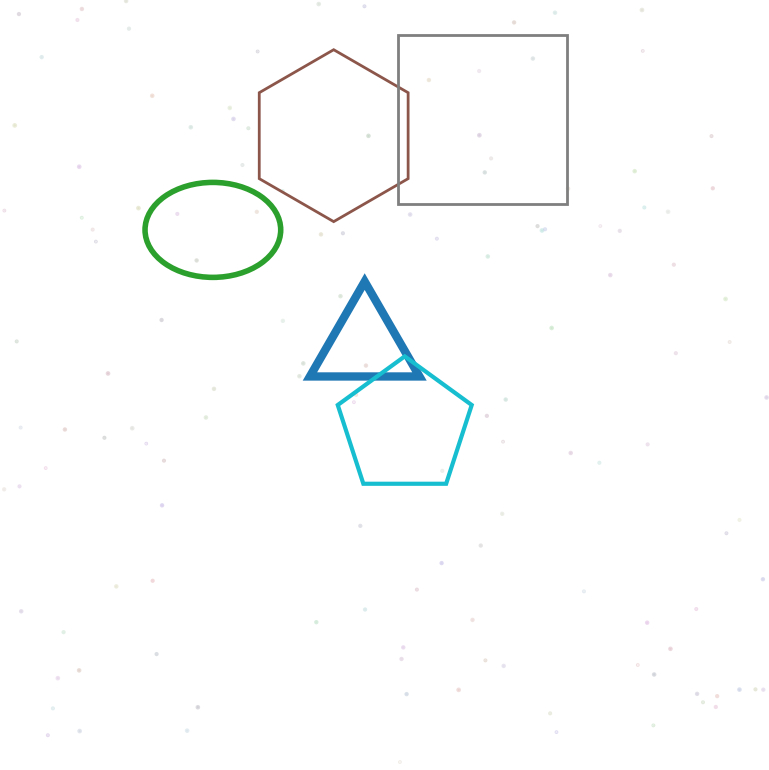[{"shape": "triangle", "thickness": 3, "radius": 0.41, "center": [0.474, 0.552]}, {"shape": "oval", "thickness": 2, "radius": 0.44, "center": [0.276, 0.701]}, {"shape": "hexagon", "thickness": 1, "radius": 0.56, "center": [0.433, 0.824]}, {"shape": "square", "thickness": 1, "radius": 0.55, "center": [0.626, 0.845]}, {"shape": "pentagon", "thickness": 1.5, "radius": 0.46, "center": [0.526, 0.446]}]